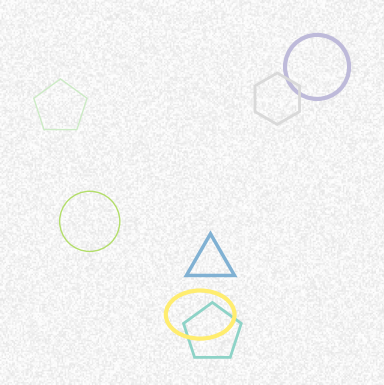[{"shape": "pentagon", "thickness": 2, "radius": 0.39, "center": [0.552, 0.136]}, {"shape": "circle", "thickness": 3, "radius": 0.42, "center": [0.824, 0.826]}, {"shape": "triangle", "thickness": 2.5, "radius": 0.36, "center": [0.547, 0.321]}, {"shape": "circle", "thickness": 1, "radius": 0.39, "center": [0.233, 0.425]}, {"shape": "hexagon", "thickness": 2, "radius": 0.33, "center": [0.72, 0.744]}, {"shape": "pentagon", "thickness": 1, "radius": 0.36, "center": [0.157, 0.722]}, {"shape": "oval", "thickness": 3, "radius": 0.45, "center": [0.52, 0.183]}]